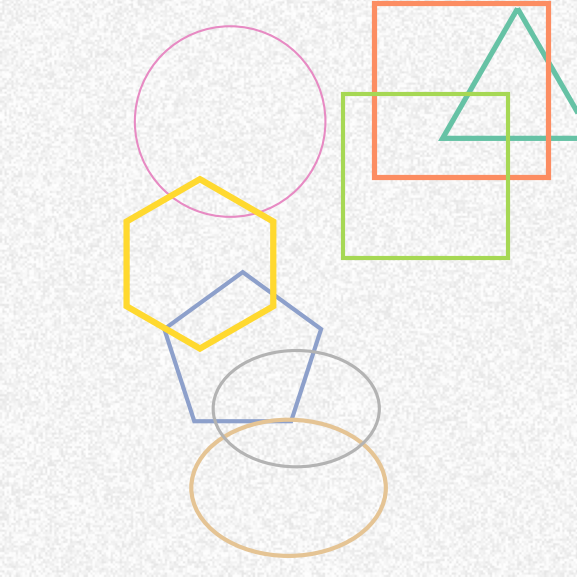[{"shape": "triangle", "thickness": 2.5, "radius": 0.75, "center": [0.896, 0.835]}, {"shape": "square", "thickness": 2.5, "radius": 0.75, "center": [0.798, 0.844]}, {"shape": "pentagon", "thickness": 2, "radius": 0.71, "center": [0.42, 0.385]}, {"shape": "circle", "thickness": 1, "radius": 0.83, "center": [0.398, 0.789]}, {"shape": "square", "thickness": 2, "radius": 0.71, "center": [0.737, 0.694]}, {"shape": "hexagon", "thickness": 3, "radius": 0.73, "center": [0.346, 0.542]}, {"shape": "oval", "thickness": 2, "radius": 0.84, "center": [0.5, 0.154]}, {"shape": "oval", "thickness": 1.5, "radius": 0.72, "center": [0.513, 0.292]}]